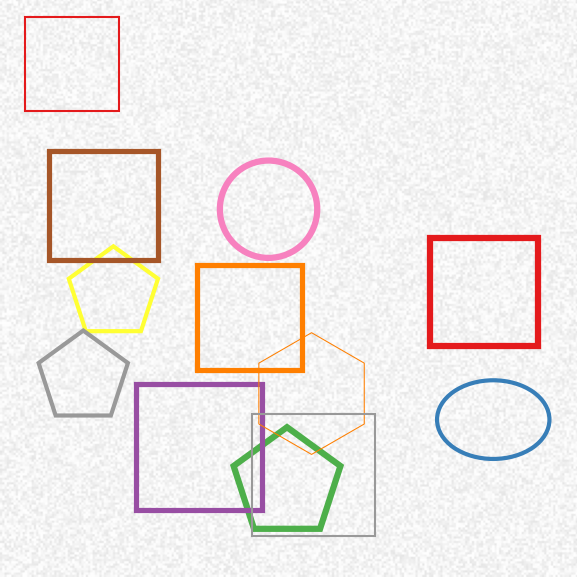[{"shape": "square", "thickness": 3, "radius": 0.47, "center": [0.838, 0.493]}, {"shape": "square", "thickness": 1, "radius": 0.41, "center": [0.124, 0.888]}, {"shape": "oval", "thickness": 2, "radius": 0.49, "center": [0.854, 0.273]}, {"shape": "pentagon", "thickness": 3, "radius": 0.49, "center": [0.497, 0.162]}, {"shape": "square", "thickness": 2.5, "radius": 0.55, "center": [0.344, 0.225]}, {"shape": "square", "thickness": 2.5, "radius": 0.46, "center": [0.433, 0.45]}, {"shape": "hexagon", "thickness": 0.5, "radius": 0.53, "center": [0.539, 0.318]}, {"shape": "pentagon", "thickness": 2, "radius": 0.41, "center": [0.196, 0.491]}, {"shape": "square", "thickness": 2.5, "radius": 0.47, "center": [0.179, 0.644]}, {"shape": "circle", "thickness": 3, "radius": 0.42, "center": [0.465, 0.637]}, {"shape": "square", "thickness": 1, "radius": 0.53, "center": [0.542, 0.177]}, {"shape": "pentagon", "thickness": 2, "radius": 0.41, "center": [0.144, 0.345]}]